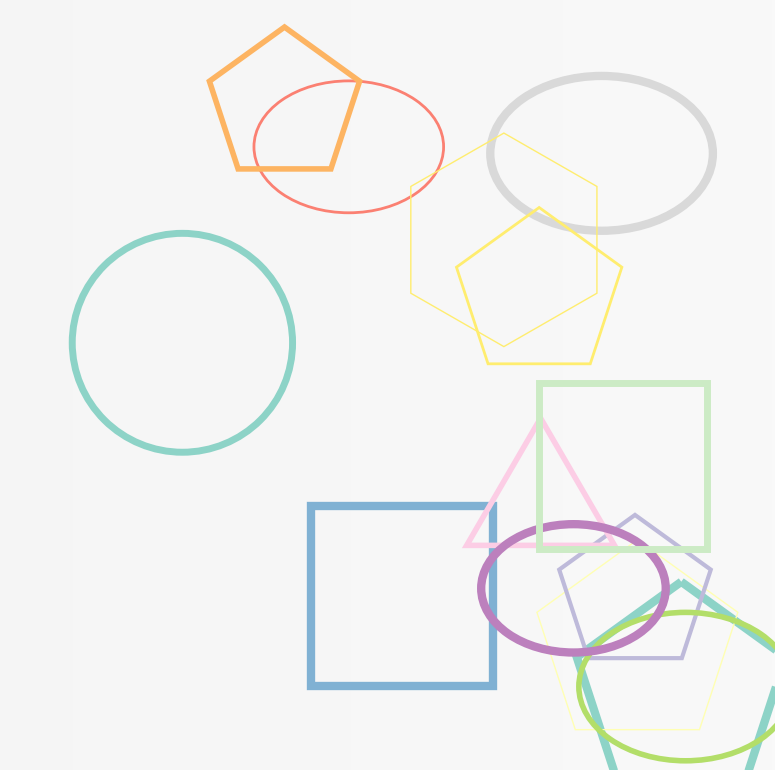[{"shape": "pentagon", "thickness": 3, "radius": 0.71, "center": [0.879, 0.103]}, {"shape": "circle", "thickness": 2.5, "radius": 0.71, "center": [0.235, 0.555]}, {"shape": "pentagon", "thickness": 0.5, "radius": 0.68, "center": [0.822, 0.163]}, {"shape": "pentagon", "thickness": 1.5, "radius": 0.51, "center": [0.819, 0.228]}, {"shape": "oval", "thickness": 1, "radius": 0.61, "center": [0.45, 0.809]}, {"shape": "square", "thickness": 3, "radius": 0.59, "center": [0.519, 0.226]}, {"shape": "pentagon", "thickness": 2, "radius": 0.51, "center": [0.367, 0.863]}, {"shape": "oval", "thickness": 2, "radius": 0.69, "center": [0.885, 0.108]}, {"shape": "triangle", "thickness": 2, "radius": 0.55, "center": [0.698, 0.347]}, {"shape": "oval", "thickness": 3, "radius": 0.72, "center": [0.776, 0.801]}, {"shape": "oval", "thickness": 3, "radius": 0.6, "center": [0.74, 0.236]}, {"shape": "square", "thickness": 2.5, "radius": 0.54, "center": [0.804, 0.394]}, {"shape": "pentagon", "thickness": 1, "radius": 0.56, "center": [0.696, 0.618]}, {"shape": "hexagon", "thickness": 0.5, "radius": 0.69, "center": [0.65, 0.689]}]